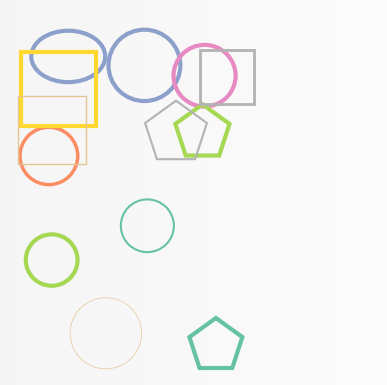[{"shape": "pentagon", "thickness": 3, "radius": 0.36, "center": [0.557, 0.102]}, {"shape": "circle", "thickness": 1.5, "radius": 0.34, "center": [0.38, 0.414]}, {"shape": "circle", "thickness": 2.5, "radius": 0.37, "center": [0.126, 0.595]}, {"shape": "circle", "thickness": 3, "radius": 0.46, "center": [0.373, 0.83]}, {"shape": "oval", "thickness": 3, "radius": 0.48, "center": [0.176, 0.853]}, {"shape": "circle", "thickness": 3, "radius": 0.4, "center": [0.528, 0.803]}, {"shape": "circle", "thickness": 3, "radius": 0.33, "center": [0.133, 0.325]}, {"shape": "pentagon", "thickness": 3, "radius": 0.37, "center": [0.522, 0.655]}, {"shape": "square", "thickness": 3, "radius": 0.48, "center": [0.152, 0.769]}, {"shape": "circle", "thickness": 0.5, "radius": 0.46, "center": [0.273, 0.134]}, {"shape": "square", "thickness": 1, "radius": 0.44, "center": [0.134, 0.663]}, {"shape": "square", "thickness": 2, "radius": 0.35, "center": [0.587, 0.799]}, {"shape": "pentagon", "thickness": 1.5, "radius": 0.42, "center": [0.454, 0.654]}]